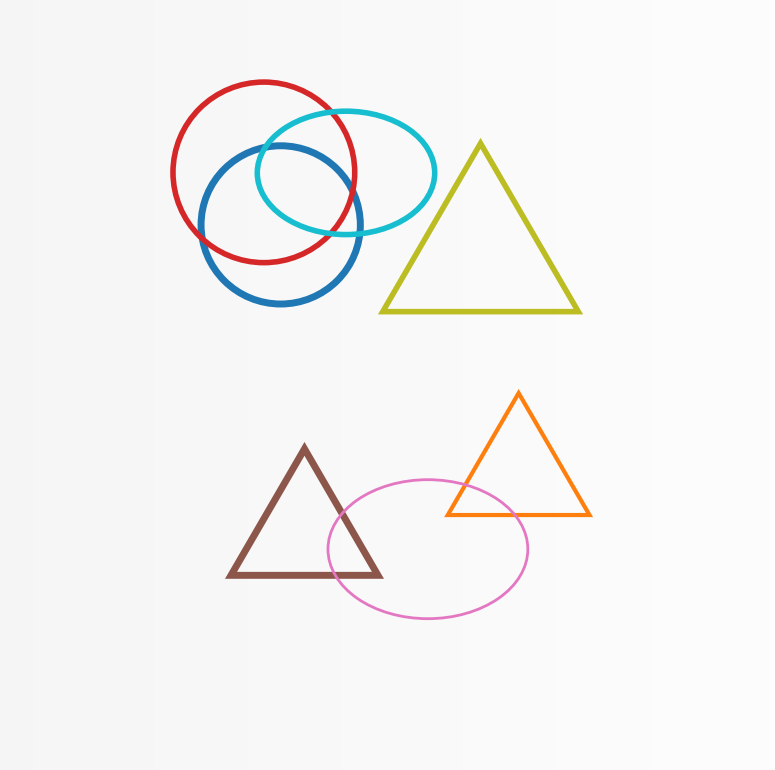[{"shape": "circle", "thickness": 2.5, "radius": 0.51, "center": [0.362, 0.708]}, {"shape": "triangle", "thickness": 1.5, "radius": 0.53, "center": [0.669, 0.384]}, {"shape": "circle", "thickness": 2, "radius": 0.59, "center": [0.34, 0.776]}, {"shape": "triangle", "thickness": 2.5, "radius": 0.55, "center": [0.393, 0.308]}, {"shape": "oval", "thickness": 1, "radius": 0.64, "center": [0.552, 0.287]}, {"shape": "triangle", "thickness": 2, "radius": 0.73, "center": [0.62, 0.668]}, {"shape": "oval", "thickness": 2, "radius": 0.57, "center": [0.446, 0.775]}]